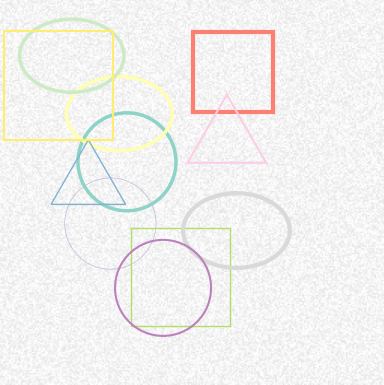[{"shape": "circle", "thickness": 2.5, "radius": 0.64, "center": [0.33, 0.58]}, {"shape": "oval", "thickness": 2.5, "radius": 0.69, "center": [0.31, 0.705]}, {"shape": "circle", "thickness": 0.5, "radius": 0.59, "center": [0.287, 0.419]}, {"shape": "square", "thickness": 3, "radius": 0.52, "center": [0.604, 0.813]}, {"shape": "triangle", "thickness": 1, "radius": 0.56, "center": [0.229, 0.525]}, {"shape": "square", "thickness": 1, "radius": 0.64, "center": [0.469, 0.281]}, {"shape": "triangle", "thickness": 1.5, "radius": 0.59, "center": [0.589, 0.636]}, {"shape": "oval", "thickness": 3, "radius": 0.69, "center": [0.614, 0.401]}, {"shape": "circle", "thickness": 1.5, "radius": 0.62, "center": [0.424, 0.252]}, {"shape": "oval", "thickness": 2.5, "radius": 0.68, "center": [0.186, 0.855]}, {"shape": "square", "thickness": 1.5, "radius": 0.7, "center": [0.152, 0.778]}]